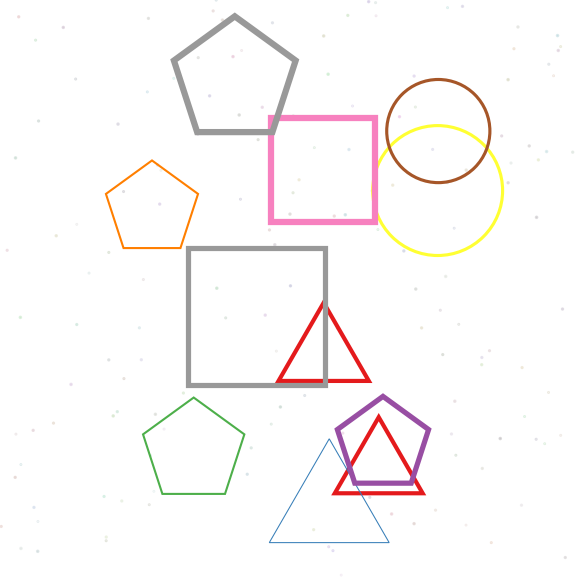[{"shape": "triangle", "thickness": 2, "radius": 0.45, "center": [0.56, 0.385]}, {"shape": "triangle", "thickness": 2, "radius": 0.44, "center": [0.656, 0.189]}, {"shape": "triangle", "thickness": 0.5, "radius": 0.6, "center": [0.57, 0.119]}, {"shape": "pentagon", "thickness": 1, "radius": 0.46, "center": [0.335, 0.218]}, {"shape": "pentagon", "thickness": 2.5, "radius": 0.42, "center": [0.663, 0.23]}, {"shape": "pentagon", "thickness": 1, "radius": 0.42, "center": [0.263, 0.637]}, {"shape": "circle", "thickness": 1.5, "radius": 0.56, "center": [0.758, 0.669]}, {"shape": "circle", "thickness": 1.5, "radius": 0.45, "center": [0.759, 0.772]}, {"shape": "square", "thickness": 3, "radius": 0.45, "center": [0.559, 0.705]}, {"shape": "square", "thickness": 2.5, "radius": 0.59, "center": [0.444, 0.451]}, {"shape": "pentagon", "thickness": 3, "radius": 0.55, "center": [0.407, 0.86]}]